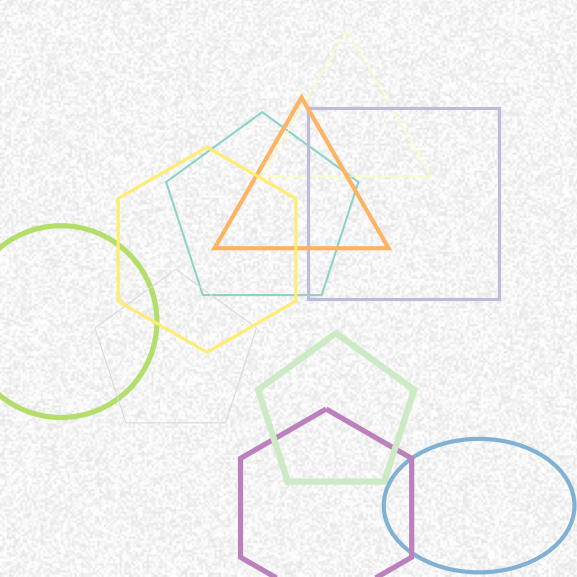[{"shape": "pentagon", "thickness": 1, "radius": 0.88, "center": [0.454, 0.63]}, {"shape": "triangle", "thickness": 0.5, "radius": 0.85, "center": [0.6, 0.779]}, {"shape": "square", "thickness": 1.5, "radius": 0.83, "center": [0.699, 0.646]}, {"shape": "oval", "thickness": 2, "radius": 0.83, "center": [0.83, 0.124]}, {"shape": "triangle", "thickness": 2, "radius": 0.87, "center": [0.522, 0.656]}, {"shape": "circle", "thickness": 2.5, "radius": 0.83, "center": [0.106, 0.442]}, {"shape": "pentagon", "thickness": 0.5, "radius": 0.74, "center": [0.304, 0.386]}, {"shape": "hexagon", "thickness": 2.5, "radius": 0.86, "center": [0.565, 0.12]}, {"shape": "pentagon", "thickness": 3, "radius": 0.71, "center": [0.582, 0.28]}, {"shape": "hexagon", "thickness": 1.5, "radius": 0.89, "center": [0.358, 0.567]}]